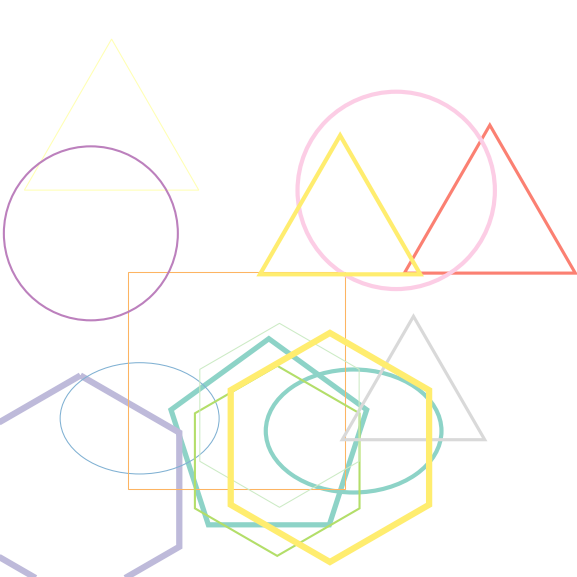[{"shape": "pentagon", "thickness": 2.5, "radius": 0.89, "center": [0.466, 0.234]}, {"shape": "oval", "thickness": 2, "radius": 0.76, "center": [0.612, 0.253]}, {"shape": "triangle", "thickness": 0.5, "radius": 0.87, "center": [0.193, 0.757]}, {"shape": "hexagon", "thickness": 3, "radius": 0.99, "center": [0.139, 0.151]}, {"shape": "triangle", "thickness": 1.5, "radius": 0.85, "center": [0.848, 0.612]}, {"shape": "oval", "thickness": 0.5, "radius": 0.69, "center": [0.242, 0.275]}, {"shape": "square", "thickness": 0.5, "radius": 0.94, "center": [0.409, 0.34]}, {"shape": "hexagon", "thickness": 1, "radius": 0.82, "center": [0.48, 0.201]}, {"shape": "circle", "thickness": 2, "radius": 0.85, "center": [0.686, 0.669]}, {"shape": "triangle", "thickness": 1.5, "radius": 0.71, "center": [0.716, 0.309]}, {"shape": "circle", "thickness": 1, "radius": 0.75, "center": [0.157, 0.595]}, {"shape": "hexagon", "thickness": 0.5, "radius": 0.8, "center": [0.484, 0.28]}, {"shape": "hexagon", "thickness": 3, "radius": 0.99, "center": [0.571, 0.224]}, {"shape": "triangle", "thickness": 2, "radius": 0.8, "center": [0.589, 0.604]}]